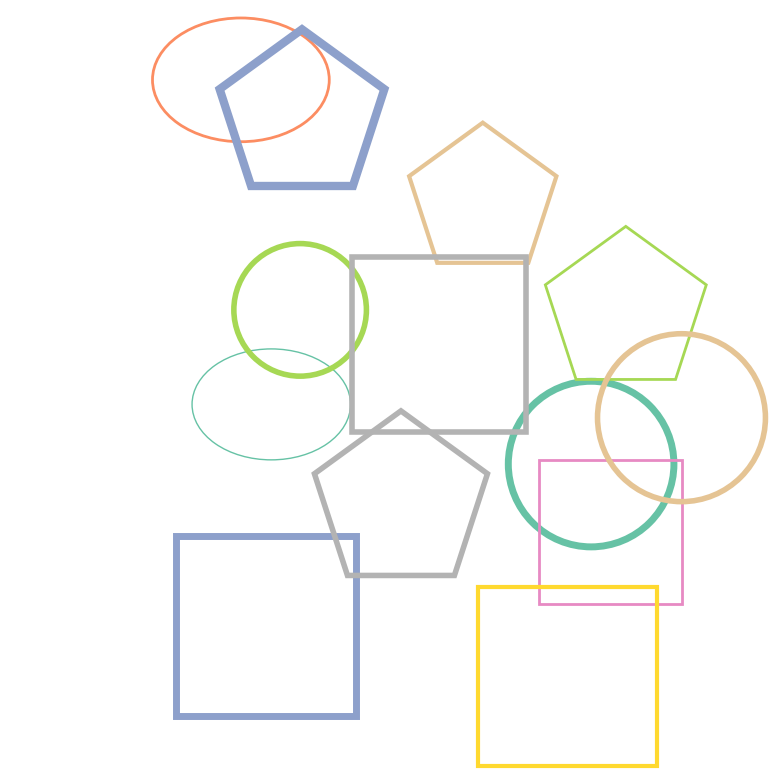[{"shape": "circle", "thickness": 2.5, "radius": 0.54, "center": [0.768, 0.397]}, {"shape": "oval", "thickness": 0.5, "radius": 0.51, "center": [0.352, 0.475]}, {"shape": "oval", "thickness": 1, "radius": 0.57, "center": [0.313, 0.896]}, {"shape": "square", "thickness": 2.5, "radius": 0.59, "center": [0.346, 0.187]}, {"shape": "pentagon", "thickness": 3, "radius": 0.56, "center": [0.392, 0.849]}, {"shape": "square", "thickness": 1, "radius": 0.47, "center": [0.793, 0.309]}, {"shape": "circle", "thickness": 2, "radius": 0.43, "center": [0.39, 0.598]}, {"shape": "pentagon", "thickness": 1, "radius": 0.55, "center": [0.813, 0.596]}, {"shape": "square", "thickness": 1.5, "radius": 0.58, "center": [0.737, 0.121]}, {"shape": "pentagon", "thickness": 1.5, "radius": 0.5, "center": [0.627, 0.74]}, {"shape": "circle", "thickness": 2, "radius": 0.55, "center": [0.885, 0.458]}, {"shape": "square", "thickness": 2, "radius": 0.57, "center": [0.57, 0.552]}, {"shape": "pentagon", "thickness": 2, "radius": 0.59, "center": [0.521, 0.348]}]